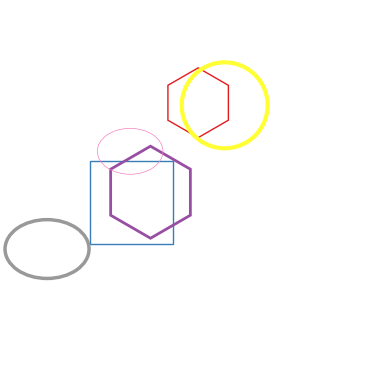[{"shape": "hexagon", "thickness": 1, "radius": 0.45, "center": [0.515, 0.733]}, {"shape": "square", "thickness": 1, "radius": 0.54, "center": [0.342, 0.475]}, {"shape": "hexagon", "thickness": 2, "radius": 0.6, "center": [0.391, 0.501]}, {"shape": "circle", "thickness": 3, "radius": 0.56, "center": [0.584, 0.726]}, {"shape": "oval", "thickness": 0.5, "radius": 0.43, "center": [0.338, 0.607]}, {"shape": "oval", "thickness": 2.5, "radius": 0.55, "center": [0.122, 0.353]}]